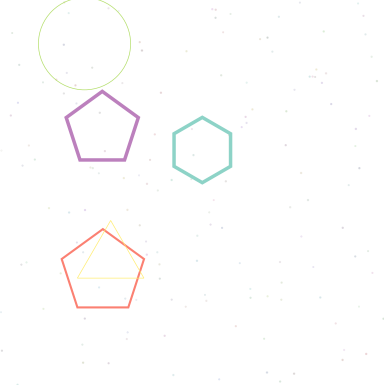[{"shape": "hexagon", "thickness": 2.5, "radius": 0.42, "center": [0.525, 0.61]}, {"shape": "pentagon", "thickness": 1.5, "radius": 0.56, "center": [0.267, 0.292]}, {"shape": "circle", "thickness": 0.5, "radius": 0.6, "center": [0.22, 0.886]}, {"shape": "pentagon", "thickness": 2.5, "radius": 0.49, "center": [0.266, 0.664]}, {"shape": "triangle", "thickness": 0.5, "radius": 0.5, "center": [0.287, 0.328]}]